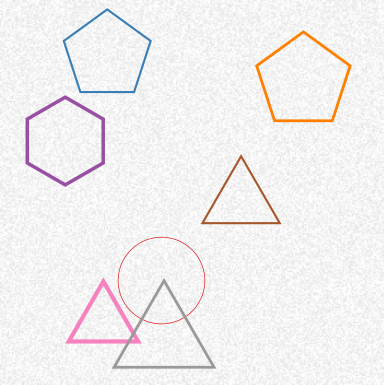[{"shape": "circle", "thickness": 0.5, "radius": 0.56, "center": [0.419, 0.271]}, {"shape": "pentagon", "thickness": 1.5, "radius": 0.59, "center": [0.279, 0.857]}, {"shape": "hexagon", "thickness": 2.5, "radius": 0.57, "center": [0.169, 0.634]}, {"shape": "pentagon", "thickness": 2, "radius": 0.64, "center": [0.788, 0.79]}, {"shape": "triangle", "thickness": 1.5, "radius": 0.58, "center": [0.626, 0.478]}, {"shape": "triangle", "thickness": 3, "radius": 0.52, "center": [0.269, 0.165]}, {"shape": "triangle", "thickness": 2, "radius": 0.75, "center": [0.426, 0.121]}]